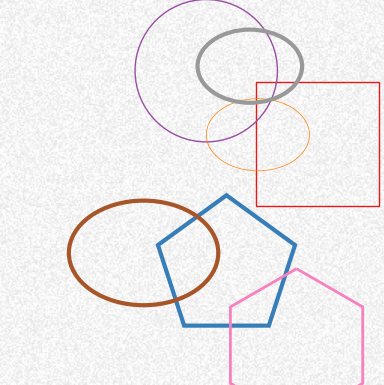[{"shape": "square", "thickness": 1, "radius": 0.8, "center": [0.824, 0.626]}, {"shape": "pentagon", "thickness": 3, "radius": 0.94, "center": [0.588, 0.306]}, {"shape": "circle", "thickness": 1, "radius": 0.92, "center": [0.536, 0.816]}, {"shape": "oval", "thickness": 0.5, "radius": 0.67, "center": [0.67, 0.65]}, {"shape": "oval", "thickness": 3, "radius": 0.97, "center": [0.373, 0.343]}, {"shape": "hexagon", "thickness": 2, "radius": 0.99, "center": [0.77, 0.104]}, {"shape": "oval", "thickness": 3, "radius": 0.68, "center": [0.649, 0.828]}]